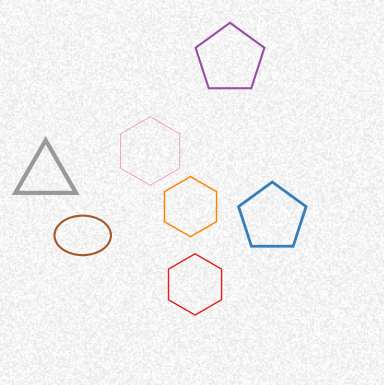[{"shape": "hexagon", "thickness": 1, "radius": 0.4, "center": [0.507, 0.261]}, {"shape": "pentagon", "thickness": 2, "radius": 0.46, "center": [0.707, 0.435]}, {"shape": "pentagon", "thickness": 1.5, "radius": 0.47, "center": [0.597, 0.847]}, {"shape": "hexagon", "thickness": 1, "radius": 0.39, "center": [0.495, 0.463]}, {"shape": "oval", "thickness": 1.5, "radius": 0.37, "center": [0.215, 0.389]}, {"shape": "hexagon", "thickness": 0.5, "radius": 0.44, "center": [0.39, 0.608]}, {"shape": "triangle", "thickness": 3, "radius": 0.46, "center": [0.119, 0.545]}]